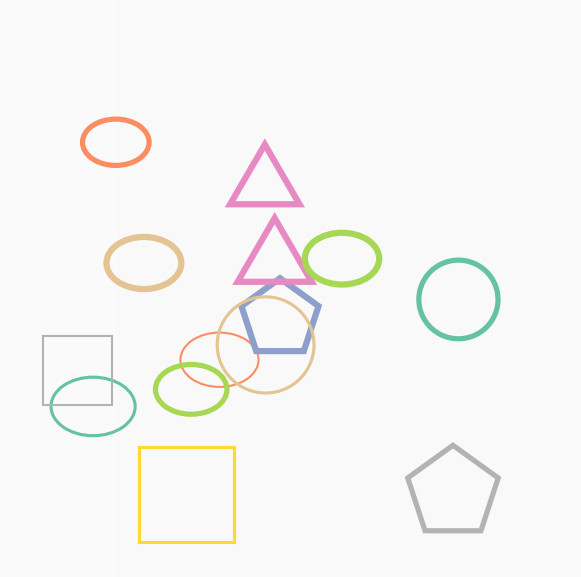[{"shape": "circle", "thickness": 2.5, "radius": 0.34, "center": [0.789, 0.481]}, {"shape": "oval", "thickness": 1.5, "radius": 0.36, "center": [0.16, 0.295]}, {"shape": "oval", "thickness": 1, "radius": 0.34, "center": [0.378, 0.376]}, {"shape": "oval", "thickness": 2.5, "radius": 0.29, "center": [0.199, 0.753]}, {"shape": "pentagon", "thickness": 3, "radius": 0.35, "center": [0.482, 0.448]}, {"shape": "triangle", "thickness": 3, "radius": 0.34, "center": [0.456, 0.68]}, {"shape": "triangle", "thickness": 3, "radius": 0.37, "center": [0.473, 0.548]}, {"shape": "oval", "thickness": 2.5, "radius": 0.31, "center": [0.329, 0.325]}, {"shape": "oval", "thickness": 3, "radius": 0.32, "center": [0.588, 0.551]}, {"shape": "square", "thickness": 1.5, "radius": 0.41, "center": [0.321, 0.143]}, {"shape": "oval", "thickness": 3, "radius": 0.32, "center": [0.248, 0.544]}, {"shape": "circle", "thickness": 1.5, "radius": 0.42, "center": [0.457, 0.402]}, {"shape": "square", "thickness": 1, "radius": 0.3, "center": [0.133, 0.358]}, {"shape": "pentagon", "thickness": 2.5, "radius": 0.41, "center": [0.779, 0.146]}]